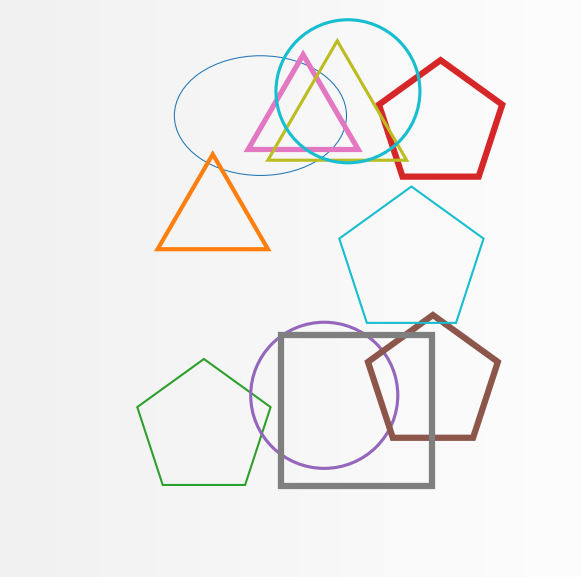[{"shape": "oval", "thickness": 0.5, "radius": 0.74, "center": [0.448, 0.799]}, {"shape": "triangle", "thickness": 2, "radius": 0.55, "center": [0.366, 0.622]}, {"shape": "pentagon", "thickness": 1, "radius": 0.6, "center": [0.351, 0.257]}, {"shape": "pentagon", "thickness": 3, "radius": 0.56, "center": [0.758, 0.783]}, {"shape": "circle", "thickness": 1.5, "radius": 0.63, "center": [0.558, 0.315]}, {"shape": "pentagon", "thickness": 3, "radius": 0.59, "center": [0.745, 0.336]}, {"shape": "triangle", "thickness": 2.5, "radius": 0.55, "center": [0.522, 0.795]}, {"shape": "square", "thickness": 3, "radius": 0.65, "center": [0.613, 0.288]}, {"shape": "triangle", "thickness": 1.5, "radius": 0.69, "center": [0.58, 0.791]}, {"shape": "pentagon", "thickness": 1, "radius": 0.65, "center": [0.708, 0.546]}, {"shape": "circle", "thickness": 1.5, "radius": 0.62, "center": [0.599, 0.841]}]